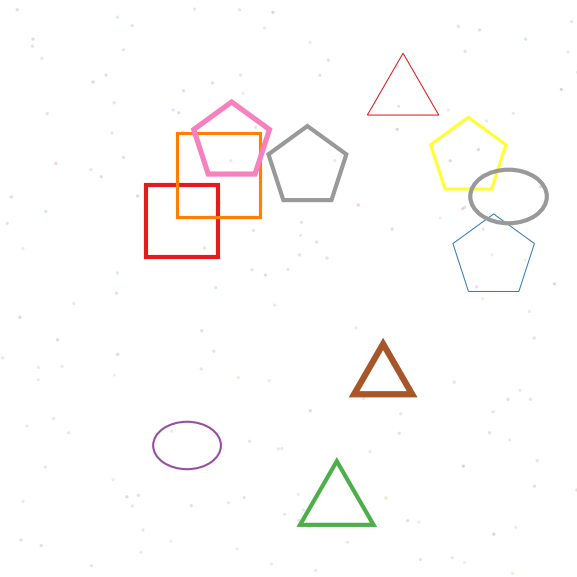[{"shape": "square", "thickness": 2, "radius": 0.31, "center": [0.315, 0.616]}, {"shape": "triangle", "thickness": 0.5, "radius": 0.36, "center": [0.698, 0.836]}, {"shape": "pentagon", "thickness": 0.5, "radius": 0.37, "center": [0.855, 0.554]}, {"shape": "triangle", "thickness": 2, "radius": 0.37, "center": [0.583, 0.127]}, {"shape": "oval", "thickness": 1, "radius": 0.29, "center": [0.324, 0.228]}, {"shape": "square", "thickness": 1.5, "radius": 0.36, "center": [0.378, 0.696]}, {"shape": "pentagon", "thickness": 1.5, "radius": 0.34, "center": [0.811, 0.727]}, {"shape": "triangle", "thickness": 3, "radius": 0.29, "center": [0.663, 0.345]}, {"shape": "pentagon", "thickness": 2.5, "radius": 0.34, "center": [0.401, 0.754]}, {"shape": "pentagon", "thickness": 2, "radius": 0.35, "center": [0.532, 0.71]}, {"shape": "oval", "thickness": 2, "radius": 0.33, "center": [0.881, 0.659]}]